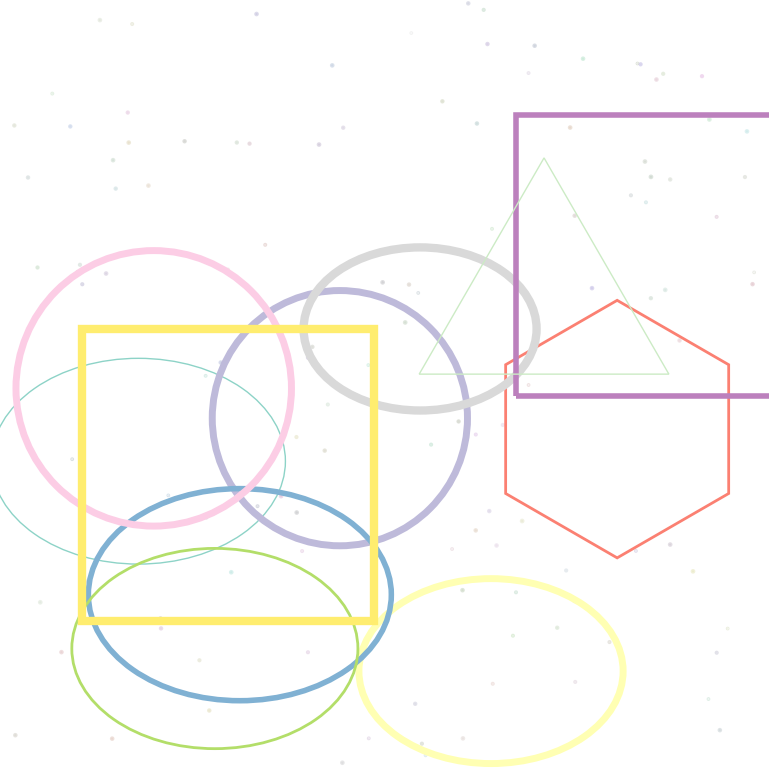[{"shape": "oval", "thickness": 0.5, "radius": 0.95, "center": [0.18, 0.401]}, {"shape": "oval", "thickness": 2.5, "radius": 0.86, "center": [0.638, 0.128]}, {"shape": "circle", "thickness": 2.5, "radius": 0.83, "center": [0.441, 0.457]}, {"shape": "hexagon", "thickness": 1, "radius": 0.84, "center": [0.802, 0.443]}, {"shape": "oval", "thickness": 2, "radius": 0.98, "center": [0.311, 0.228]}, {"shape": "oval", "thickness": 1, "radius": 0.93, "center": [0.279, 0.158]}, {"shape": "circle", "thickness": 2.5, "radius": 0.89, "center": [0.2, 0.496]}, {"shape": "oval", "thickness": 3, "radius": 0.76, "center": [0.546, 0.573]}, {"shape": "square", "thickness": 2, "radius": 0.91, "center": [0.852, 0.668]}, {"shape": "triangle", "thickness": 0.5, "radius": 0.94, "center": [0.707, 0.608]}, {"shape": "square", "thickness": 3, "radius": 0.95, "center": [0.296, 0.383]}]